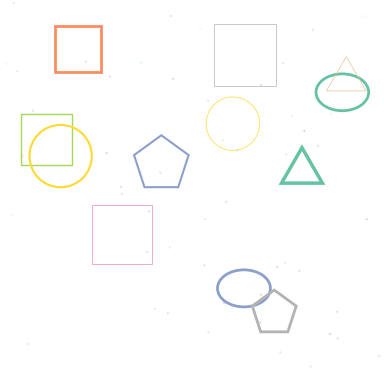[{"shape": "oval", "thickness": 2, "radius": 0.34, "center": [0.889, 0.76]}, {"shape": "triangle", "thickness": 2.5, "radius": 0.31, "center": [0.784, 0.555]}, {"shape": "square", "thickness": 2, "radius": 0.3, "center": [0.202, 0.874]}, {"shape": "oval", "thickness": 2, "radius": 0.34, "center": [0.634, 0.251]}, {"shape": "pentagon", "thickness": 1.5, "radius": 0.37, "center": [0.419, 0.574]}, {"shape": "square", "thickness": 0.5, "radius": 0.38, "center": [0.317, 0.392]}, {"shape": "square", "thickness": 1, "radius": 0.33, "center": [0.121, 0.638]}, {"shape": "circle", "thickness": 0.5, "radius": 0.35, "center": [0.605, 0.679]}, {"shape": "circle", "thickness": 1.5, "radius": 0.4, "center": [0.157, 0.595]}, {"shape": "triangle", "thickness": 0.5, "radius": 0.3, "center": [0.899, 0.794]}, {"shape": "pentagon", "thickness": 2, "radius": 0.3, "center": [0.712, 0.187]}, {"shape": "square", "thickness": 0.5, "radius": 0.4, "center": [0.637, 0.856]}]